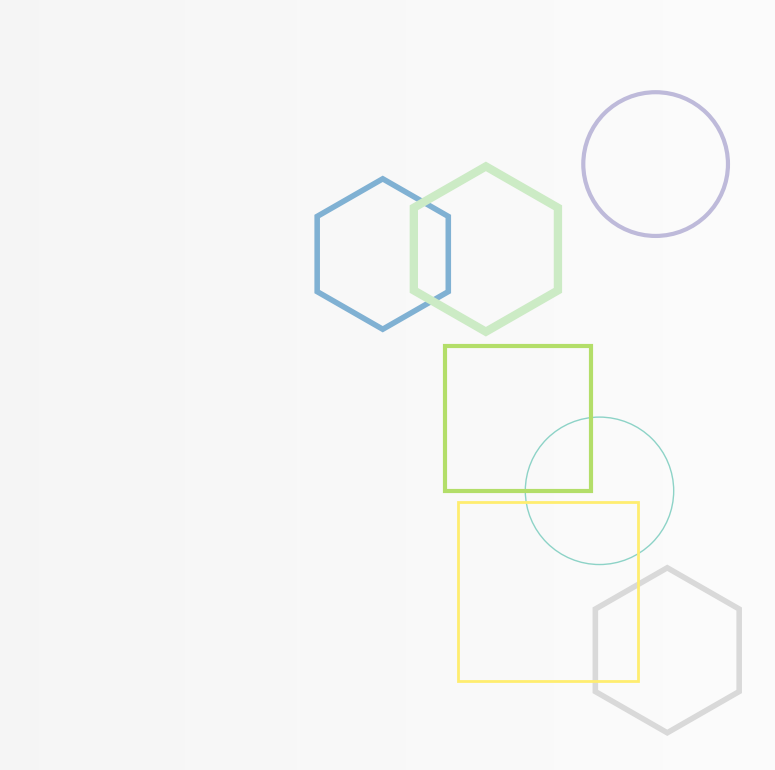[{"shape": "circle", "thickness": 0.5, "radius": 0.48, "center": [0.774, 0.363]}, {"shape": "circle", "thickness": 1.5, "radius": 0.47, "center": [0.846, 0.787]}, {"shape": "hexagon", "thickness": 2, "radius": 0.49, "center": [0.494, 0.67]}, {"shape": "square", "thickness": 1.5, "radius": 0.47, "center": [0.669, 0.456]}, {"shape": "hexagon", "thickness": 2, "radius": 0.54, "center": [0.861, 0.155]}, {"shape": "hexagon", "thickness": 3, "radius": 0.54, "center": [0.627, 0.677]}, {"shape": "square", "thickness": 1, "radius": 0.58, "center": [0.707, 0.232]}]